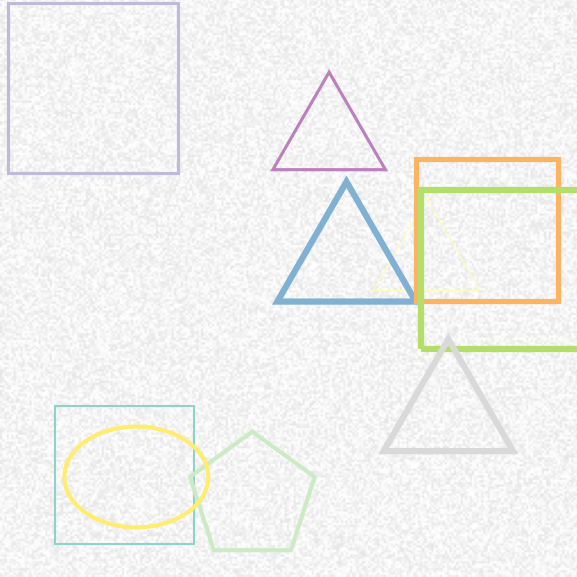[{"shape": "square", "thickness": 1, "radius": 0.6, "center": [0.216, 0.177]}, {"shape": "triangle", "thickness": 0.5, "radius": 0.53, "center": [0.739, 0.549]}, {"shape": "square", "thickness": 1.5, "radius": 0.74, "center": [0.161, 0.847]}, {"shape": "triangle", "thickness": 3, "radius": 0.69, "center": [0.6, 0.546]}, {"shape": "square", "thickness": 2.5, "radius": 0.62, "center": [0.843, 0.601]}, {"shape": "square", "thickness": 3, "radius": 0.69, "center": [0.867, 0.532]}, {"shape": "triangle", "thickness": 3, "radius": 0.65, "center": [0.776, 0.283]}, {"shape": "triangle", "thickness": 1.5, "radius": 0.56, "center": [0.57, 0.762]}, {"shape": "pentagon", "thickness": 2, "radius": 0.57, "center": [0.437, 0.138]}, {"shape": "oval", "thickness": 2, "radius": 0.62, "center": [0.236, 0.173]}]